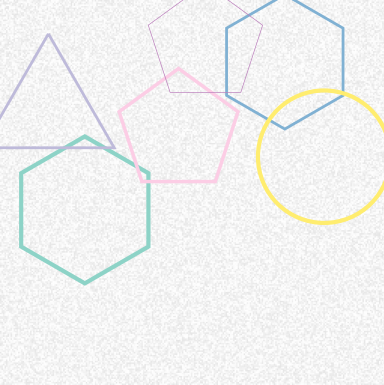[{"shape": "hexagon", "thickness": 3, "radius": 0.95, "center": [0.22, 0.455]}, {"shape": "triangle", "thickness": 2, "radius": 0.99, "center": [0.126, 0.715]}, {"shape": "hexagon", "thickness": 2, "radius": 0.87, "center": [0.74, 0.839]}, {"shape": "pentagon", "thickness": 2.5, "radius": 0.81, "center": [0.464, 0.66]}, {"shape": "pentagon", "thickness": 0.5, "radius": 0.78, "center": [0.534, 0.886]}, {"shape": "circle", "thickness": 3, "radius": 0.86, "center": [0.842, 0.593]}]